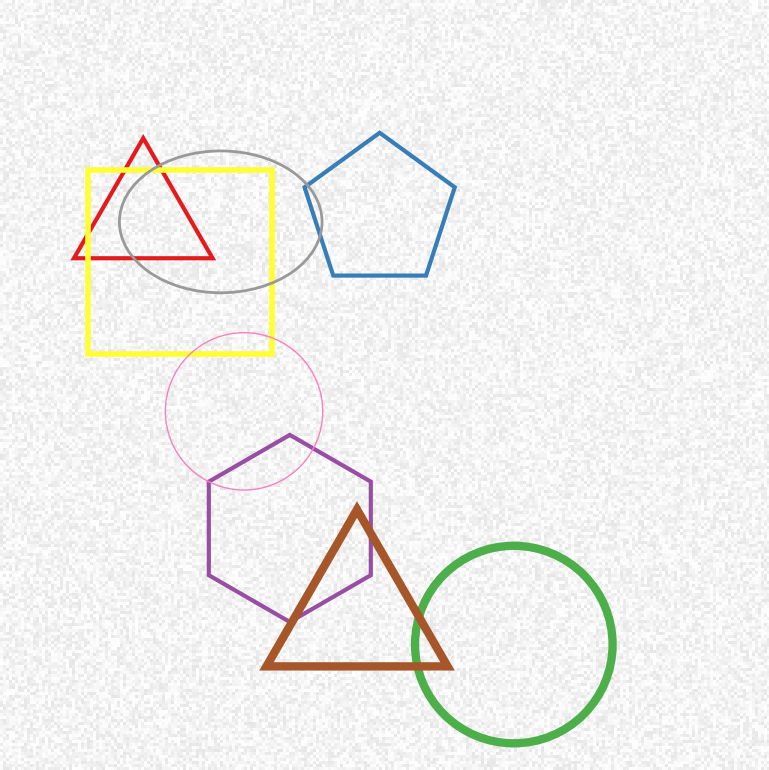[{"shape": "triangle", "thickness": 1.5, "radius": 0.52, "center": [0.186, 0.717]}, {"shape": "pentagon", "thickness": 1.5, "radius": 0.51, "center": [0.493, 0.725]}, {"shape": "circle", "thickness": 3, "radius": 0.64, "center": [0.667, 0.163]}, {"shape": "hexagon", "thickness": 1.5, "radius": 0.61, "center": [0.376, 0.314]}, {"shape": "square", "thickness": 2, "radius": 0.6, "center": [0.233, 0.66]}, {"shape": "triangle", "thickness": 3, "radius": 0.68, "center": [0.464, 0.202]}, {"shape": "circle", "thickness": 0.5, "radius": 0.51, "center": [0.317, 0.466]}, {"shape": "oval", "thickness": 1, "radius": 0.66, "center": [0.287, 0.712]}]